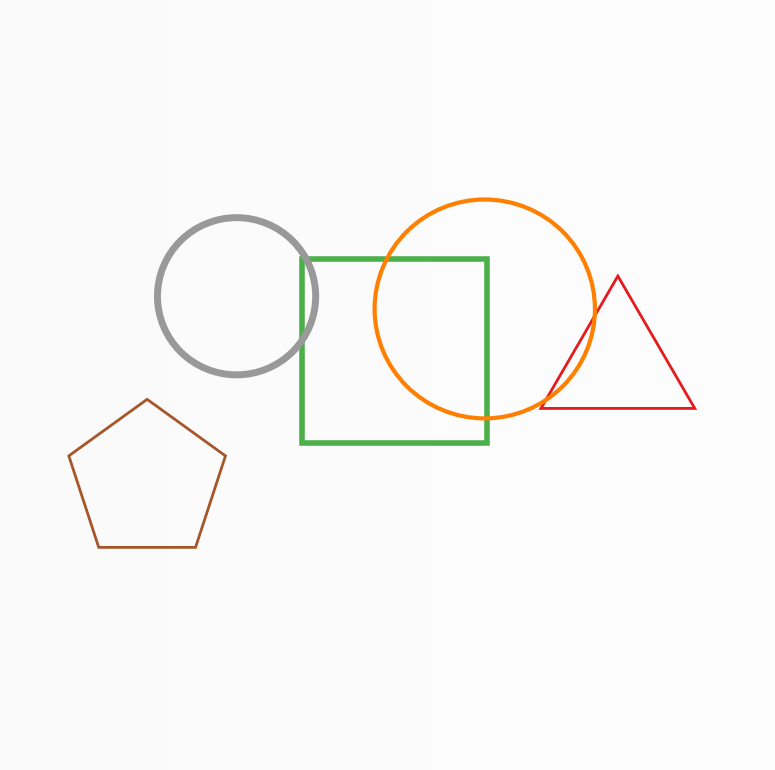[{"shape": "triangle", "thickness": 1, "radius": 0.57, "center": [0.797, 0.527]}, {"shape": "square", "thickness": 2, "radius": 0.6, "center": [0.509, 0.544]}, {"shape": "circle", "thickness": 1.5, "radius": 0.71, "center": [0.626, 0.599]}, {"shape": "pentagon", "thickness": 1, "radius": 0.53, "center": [0.19, 0.375]}, {"shape": "circle", "thickness": 2.5, "radius": 0.51, "center": [0.305, 0.615]}]